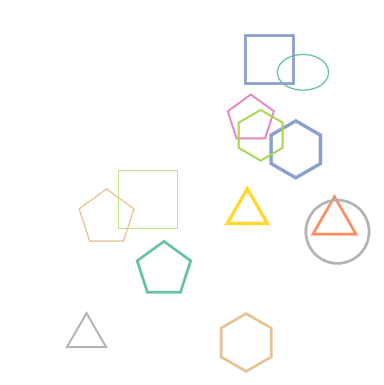[{"shape": "oval", "thickness": 1, "radius": 0.33, "center": [0.787, 0.812]}, {"shape": "pentagon", "thickness": 2, "radius": 0.37, "center": [0.426, 0.3]}, {"shape": "triangle", "thickness": 2, "radius": 0.32, "center": [0.869, 0.424]}, {"shape": "hexagon", "thickness": 2.5, "radius": 0.37, "center": [0.768, 0.612]}, {"shape": "square", "thickness": 2, "radius": 0.31, "center": [0.699, 0.847]}, {"shape": "pentagon", "thickness": 1.5, "radius": 0.32, "center": [0.651, 0.691]}, {"shape": "hexagon", "thickness": 1.5, "radius": 0.33, "center": [0.677, 0.649]}, {"shape": "square", "thickness": 0.5, "radius": 0.38, "center": [0.384, 0.483]}, {"shape": "triangle", "thickness": 2.5, "radius": 0.3, "center": [0.642, 0.45]}, {"shape": "pentagon", "thickness": 1, "radius": 0.37, "center": [0.277, 0.434]}, {"shape": "hexagon", "thickness": 2, "radius": 0.38, "center": [0.639, 0.11]}, {"shape": "circle", "thickness": 2, "radius": 0.41, "center": [0.877, 0.398]}, {"shape": "triangle", "thickness": 1.5, "radius": 0.29, "center": [0.225, 0.128]}]